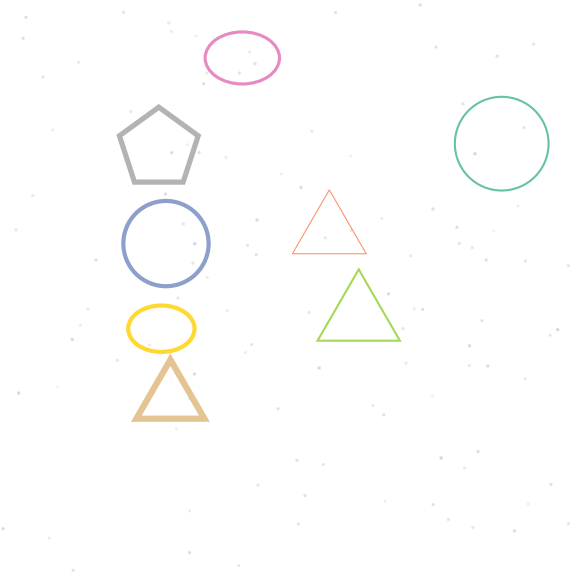[{"shape": "circle", "thickness": 1, "radius": 0.41, "center": [0.869, 0.75]}, {"shape": "triangle", "thickness": 0.5, "radius": 0.37, "center": [0.57, 0.597]}, {"shape": "circle", "thickness": 2, "radius": 0.37, "center": [0.287, 0.577]}, {"shape": "oval", "thickness": 1.5, "radius": 0.32, "center": [0.42, 0.899]}, {"shape": "triangle", "thickness": 1, "radius": 0.41, "center": [0.621, 0.45]}, {"shape": "oval", "thickness": 2, "radius": 0.29, "center": [0.279, 0.43]}, {"shape": "triangle", "thickness": 3, "radius": 0.34, "center": [0.295, 0.308]}, {"shape": "pentagon", "thickness": 2.5, "radius": 0.36, "center": [0.275, 0.742]}]